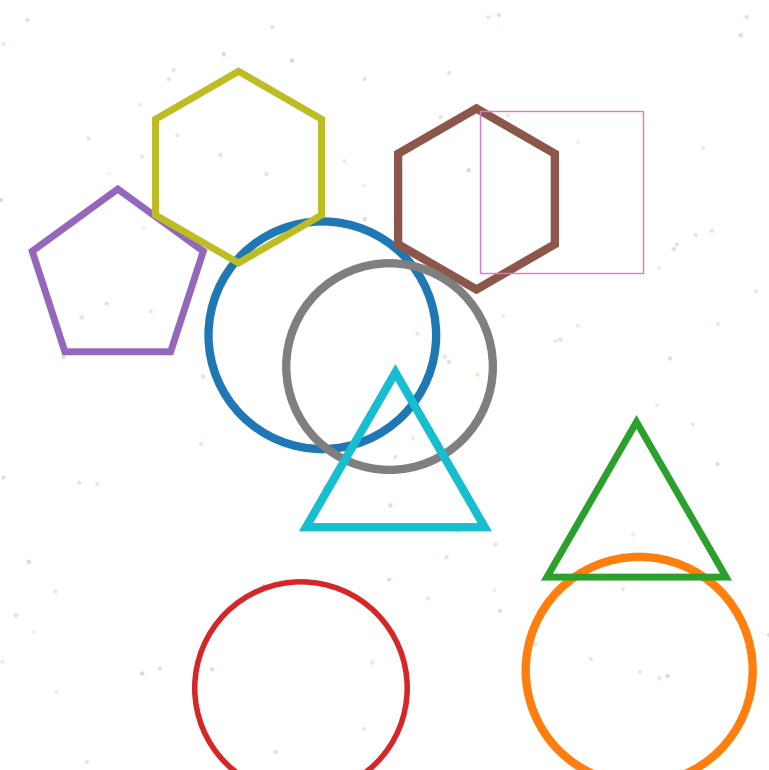[{"shape": "circle", "thickness": 3, "radius": 0.74, "center": [0.419, 0.565]}, {"shape": "circle", "thickness": 3, "radius": 0.74, "center": [0.83, 0.129]}, {"shape": "triangle", "thickness": 2.5, "radius": 0.67, "center": [0.827, 0.318]}, {"shape": "circle", "thickness": 2, "radius": 0.69, "center": [0.391, 0.106]}, {"shape": "pentagon", "thickness": 2.5, "radius": 0.58, "center": [0.153, 0.638]}, {"shape": "hexagon", "thickness": 3, "radius": 0.59, "center": [0.619, 0.742]}, {"shape": "square", "thickness": 0.5, "radius": 0.53, "center": [0.729, 0.751]}, {"shape": "circle", "thickness": 3, "radius": 0.67, "center": [0.506, 0.524]}, {"shape": "hexagon", "thickness": 2.5, "radius": 0.62, "center": [0.31, 0.783]}, {"shape": "triangle", "thickness": 3, "radius": 0.67, "center": [0.513, 0.382]}]